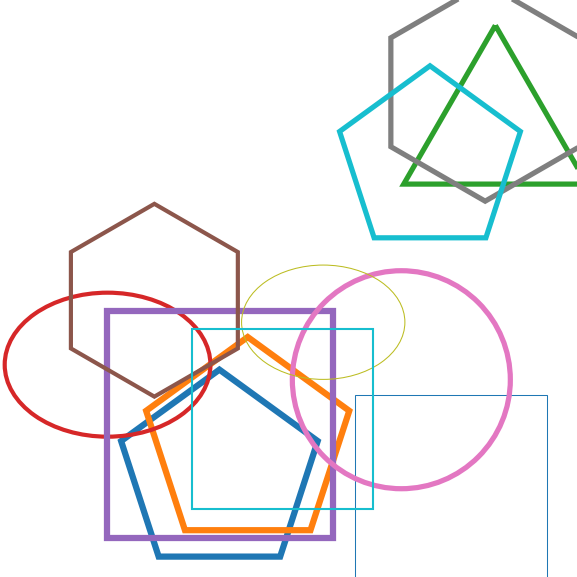[{"shape": "pentagon", "thickness": 3, "radius": 0.89, "center": [0.38, 0.18]}, {"shape": "square", "thickness": 0.5, "radius": 0.83, "center": [0.781, 0.149]}, {"shape": "pentagon", "thickness": 3, "radius": 0.92, "center": [0.429, 0.231]}, {"shape": "triangle", "thickness": 2.5, "radius": 0.92, "center": [0.858, 0.772]}, {"shape": "oval", "thickness": 2, "radius": 0.89, "center": [0.186, 0.368]}, {"shape": "square", "thickness": 3, "radius": 0.98, "center": [0.381, 0.264]}, {"shape": "hexagon", "thickness": 2, "radius": 0.83, "center": [0.267, 0.479]}, {"shape": "circle", "thickness": 2.5, "radius": 0.94, "center": [0.695, 0.342]}, {"shape": "hexagon", "thickness": 2.5, "radius": 0.94, "center": [0.84, 0.839]}, {"shape": "oval", "thickness": 0.5, "radius": 0.71, "center": [0.56, 0.441]}, {"shape": "square", "thickness": 1, "radius": 0.78, "center": [0.489, 0.274]}, {"shape": "pentagon", "thickness": 2.5, "radius": 0.82, "center": [0.745, 0.721]}]